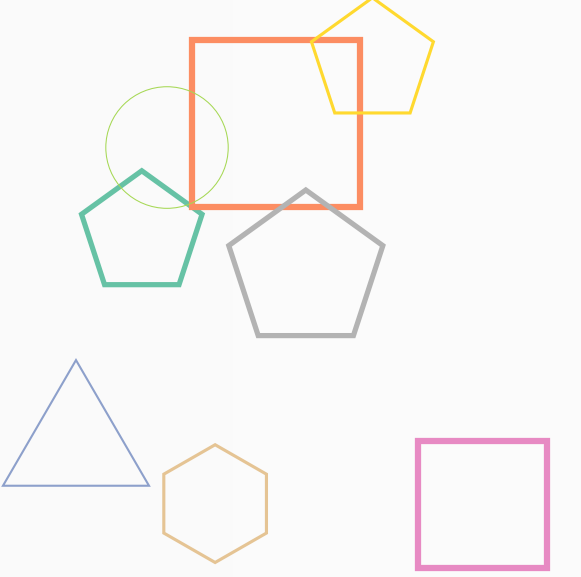[{"shape": "pentagon", "thickness": 2.5, "radius": 0.55, "center": [0.244, 0.594]}, {"shape": "square", "thickness": 3, "radius": 0.72, "center": [0.475, 0.785]}, {"shape": "triangle", "thickness": 1, "radius": 0.73, "center": [0.131, 0.231]}, {"shape": "square", "thickness": 3, "radius": 0.55, "center": [0.83, 0.126]}, {"shape": "circle", "thickness": 0.5, "radius": 0.53, "center": [0.287, 0.744]}, {"shape": "pentagon", "thickness": 1.5, "radius": 0.55, "center": [0.641, 0.893]}, {"shape": "hexagon", "thickness": 1.5, "radius": 0.51, "center": [0.37, 0.127]}, {"shape": "pentagon", "thickness": 2.5, "radius": 0.7, "center": [0.526, 0.531]}]